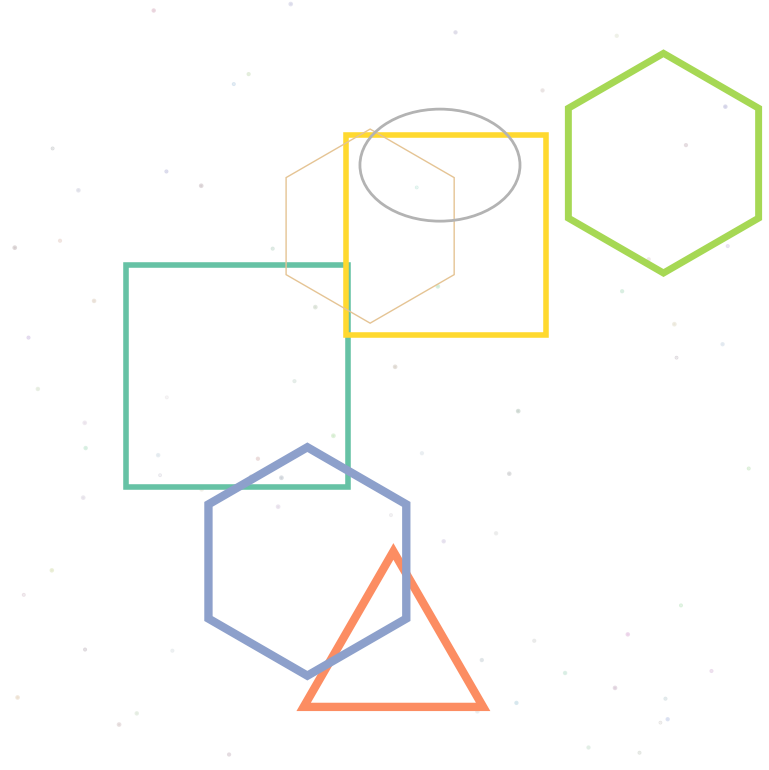[{"shape": "square", "thickness": 2, "radius": 0.72, "center": [0.308, 0.511]}, {"shape": "triangle", "thickness": 3, "radius": 0.67, "center": [0.511, 0.149]}, {"shape": "hexagon", "thickness": 3, "radius": 0.74, "center": [0.399, 0.271]}, {"shape": "hexagon", "thickness": 2.5, "radius": 0.71, "center": [0.862, 0.788]}, {"shape": "square", "thickness": 2, "radius": 0.65, "center": [0.58, 0.695]}, {"shape": "hexagon", "thickness": 0.5, "radius": 0.63, "center": [0.481, 0.706]}, {"shape": "oval", "thickness": 1, "radius": 0.52, "center": [0.571, 0.786]}]